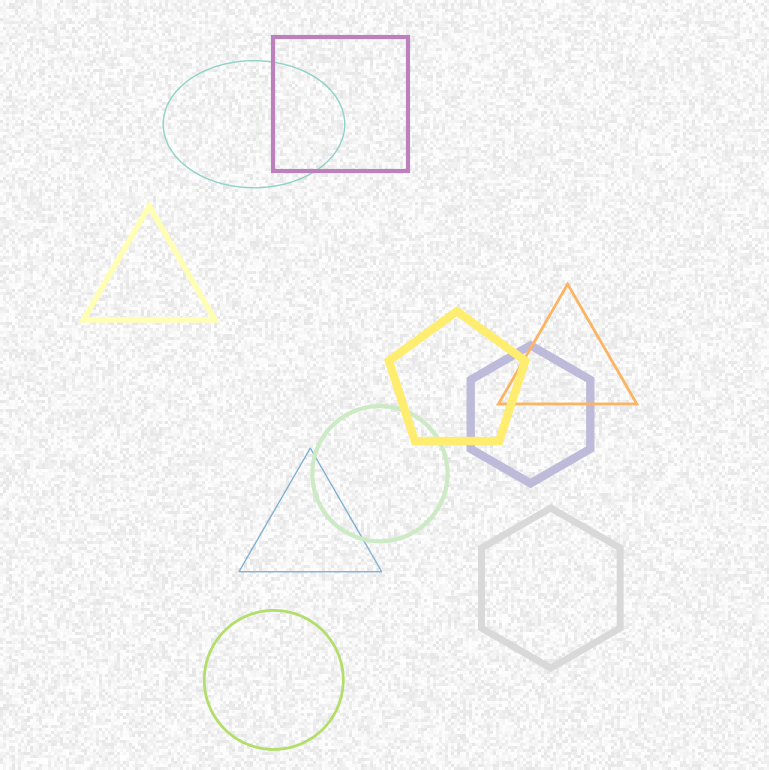[{"shape": "oval", "thickness": 0.5, "radius": 0.59, "center": [0.33, 0.839]}, {"shape": "triangle", "thickness": 2, "radius": 0.49, "center": [0.194, 0.634]}, {"shape": "hexagon", "thickness": 3, "radius": 0.45, "center": [0.689, 0.462]}, {"shape": "triangle", "thickness": 0.5, "radius": 0.54, "center": [0.403, 0.311]}, {"shape": "triangle", "thickness": 1, "radius": 0.52, "center": [0.737, 0.527]}, {"shape": "circle", "thickness": 1, "radius": 0.45, "center": [0.356, 0.117]}, {"shape": "hexagon", "thickness": 2.5, "radius": 0.52, "center": [0.715, 0.236]}, {"shape": "square", "thickness": 1.5, "radius": 0.44, "center": [0.442, 0.865]}, {"shape": "circle", "thickness": 1.5, "radius": 0.44, "center": [0.493, 0.385]}, {"shape": "pentagon", "thickness": 3, "radius": 0.47, "center": [0.594, 0.503]}]